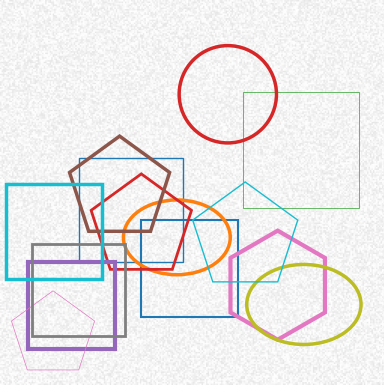[{"shape": "square", "thickness": 1.5, "radius": 0.63, "center": [0.492, 0.303]}, {"shape": "square", "thickness": 1, "radius": 0.67, "center": [0.341, 0.456]}, {"shape": "oval", "thickness": 2.5, "radius": 0.69, "center": [0.459, 0.383]}, {"shape": "square", "thickness": 0.5, "radius": 0.75, "center": [0.782, 0.611]}, {"shape": "circle", "thickness": 2.5, "radius": 0.63, "center": [0.592, 0.755]}, {"shape": "pentagon", "thickness": 2, "radius": 0.69, "center": [0.367, 0.411]}, {"shape": "square", "thickness": 3, "radius": 0.56, "center": [0.186, 0.206]}, {"shape": "pentagon", "thickness": 2.5, "radius": 0.68, "center": [0.311, 0.51]}, {"shape": "pentagon", "thickness": 0.5, "radius": 0.57, "center": [0.138, 0.131]}, {"shape": "hexagon", "thickness": 3, "radius": 0.71, "center": [0.721, 0.259]}, {"shape": "square", "thickness": 2, "radius": 0.6, "center": [0.203, 0.247]}, {"shape": "oval", "thickness": 2.5, "radius": 0.74, "center": [0.789, 0.209]}, {"shape": "square", "thickness": 2.5, "radius": 0.62, "center": [0.14, 0.399]}, {"shape": "pentagon", "thickness": 1, "radius": 0.72, "center": [0.637, 0.384]}]